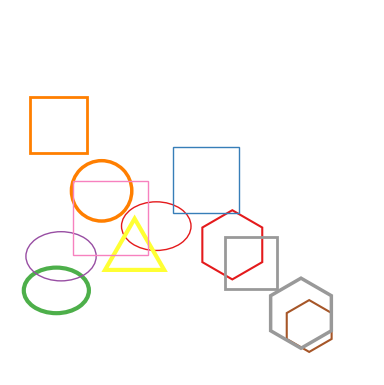[{"shape": "oval", "thickness": 1, "radius": 0.45, "center": [0.406, 0.413]}, {"shape": "hexagon", "thickness": 1.5, "radius": 0.45, "center": [0.603, 0.364]}, {"shape": "square", "thickness": 1, "radius": 0.43, "center": [0.535, 0.533]}, {"shape": "oval", "thickness": 3, "radius": 0.42, "center": [0.146, 0.246]}, {"shape": "oval", "thickness": 1, "radius": 0.46, "center": [0.159, 0.334]}, {"shape": "square", "thickness": 2, "radius": 0.37, "center": [0.152, 0.675]}, {"shape": "circle", "thickness": 2.5, "radius": 0.39, "center": [0.264, 0.504]}, {"shape": "triangle", "thickness": 3, "radius": 0.44, "center": [0.35, 0.343]}, {"shape": "hexagon", "thickness": 1.5, "radius": 0.34, "center": [0.803, 0.153]}, {"shape": "square", "thickness": 1, "radius": 0.48, "center": [0.287, 0.433]}, {"shape": "hexagon", "thickness": 2.5, "radius": 0.46, "center": [0.782, 0.186]}, {"shape": "square", "thickness": 2, "radius": 0.34, "center": [0.652, 0.317]}]